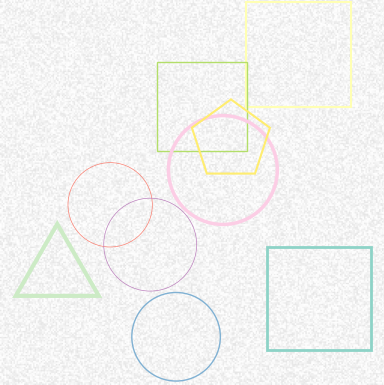[{"shape": "square", "thickness": 2, "radius": 0.67, "center": [0.828, 0.224]}, {"shape": "square", "thickness": 1.5, "radius": 0.68, "center": [0.775, 0.858]}, {"shape": "circle", "thickness": 0.5, "radius": 0.55, "center": [0.286, 0.468]}, {"shape": "circle", "thickness": 1, "radius": 0.57, "center": [0.457, 0.125]}, {"shape": "square", "thickness": 1, "radius": 0.58, "center": [0.525, 0.723]}, {"shape": "circle", "thickness": 2.5, "radius": 0.71, "center": [0.579, 0.558]}, {"shape": "circle", "thickness": 0.5, "radius": 0.6, "center": [0.39, 0.365]}, {"shape": "triangle", "thickness": 3, "radius": 0.62, "center": [0.149, 0.294]}, {"shape": "pentagon", "thickness": 1.5, "radius": 0.53, "center": [0.6, 0.635]}]